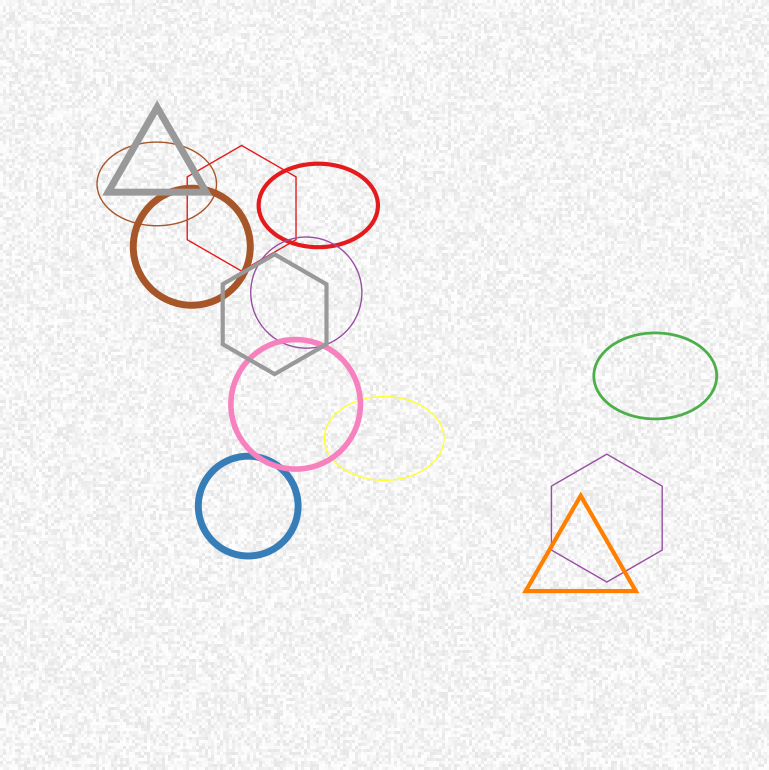[{"shape": "hexagon", "thickness": 0.5, "radius": 0.41, "center": [0.314, 0.729]}, {"shape": "oval", "thickness": 1.5, "radius": 0.39, "center": [0.413, 0.733]}, {"shape": "circle", "thickness": 2.5, "radius": 0.32, "center": [0.322, 0.343]}, {"shape": "oval", "thickness": 1, "radius": 0.4, "center": [0.851, 0.512]}, {"shape": "circle", "thickness": 0.5, "radius": 0.36, "center": [0.398, 0.62]}, {"shape": "hexagon", "thickness": 0.5, "radius": 0.42, "center": [0.788, 0.327]}, {"shape": "triangle", "thickness": 1.5, "radius": 0.41, "center": [0.754, 0.274]}, {"shape": "oval", "thickness": 0.5, "radius": 0.39, "center": [0.499, 0.431]}, {"shape": "circle", "thickness": 2.5, "radius": 0.38, "center": [0.249, 0.68]}, {"shape": "oval", "thickness": 0.5, "radius": 0.39, "center": [0.204, 0.761]}, {"shape": "circle", "thickness": 2, "radius": 0.42, "center": [0.384, 0.475]}, {"shape": "triangle", "thickness": 2.5, "radius": 0.37, "center": [0.204, 0.787]}, {"shape": "hexagon", "thickness": 1.5, "radius": 0.39, "center": [0.357, 0.592]}]